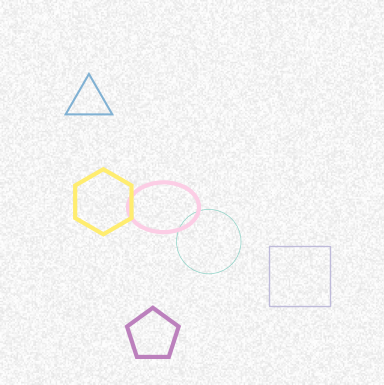[{"shape": "circle", "thickness": 0.5, "radius": 0.42, "center": [0.542, 0.372]}, {"shape": "square", "thickness": 1, "radius": 0.39, "center": [0.778, 0.283]}, {"shape": "triangle", "thickness": 1.5, "radius": 0.35, "center": [0.231, 0.738]}, {"shape": "oval", "thickness": 3, "radius": 0.46, "center": [0.425, 0.462]}, {"shape": "pentagon", "thickness": 3, "radius": 0.35, "center": [0.397, 0.13]}, {"shape": "hexagon", "thickness": 3, "radius": 0.42, "center": [0.268, 0.476]}]